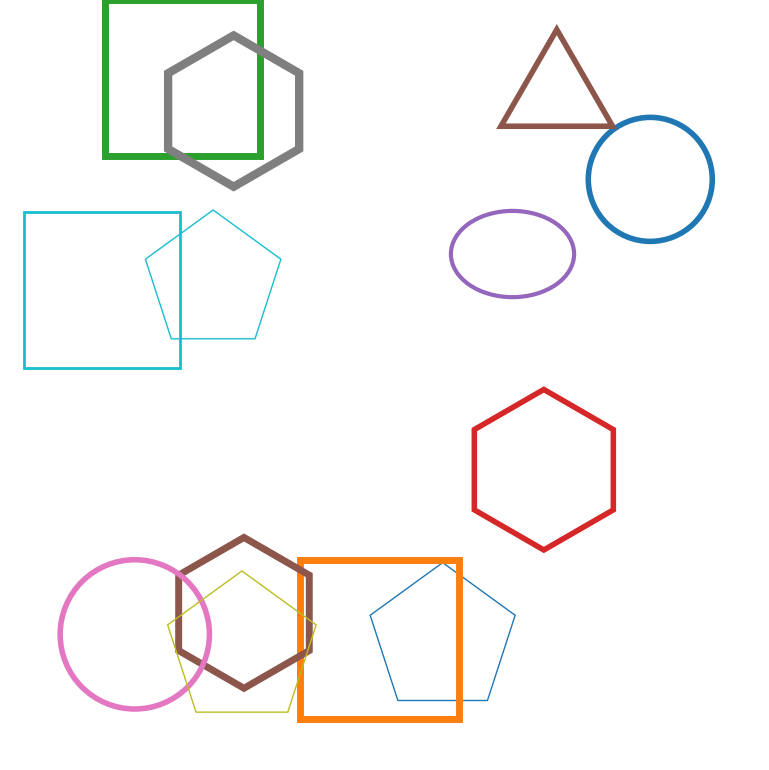[{"shape": "circle", "thickness": 2, "radius": 0.4, "center": [0.845, 0.767]}, {"shape": "pentagon", "thickness": 0.5, "radius": 0.49, "center": [0.575, 0.17]}, {"shape": "square", "thickness": 2.5, "radius": 0.52, "center": [0.493, 0.17]}, {"shape": "square", "thickness": 2.5, "radius": 0.51, "center": [0.237, 0.899]}, {"shape": "hexagon", "thickness": 2, "radius": 0.52, "center": [0.706, 0.39]}, {"shape": "oval", "thickness": 1.5, "radius": 0.4, "center": [0.666, 0.67]}, {"shape": "hexagon", "thickness": 2.5, "radius": 0.49, "center": [0.317, 0.204]}, {"shape": "triangle", "thickness": 2, "radius": 0.42, "center": [0.723, 0.878]}, {"shape": "circle", "thickness": 2, "radius": 0.48, "center": [0.175, 0.176]}, {"shape": "hexagon", "thickness": 3, "radius": 0.49, "center": [0.303, 0.856]}, {"shape": "pentagon", "thickness": 0.5, "radius": 0.51, "center": [0.314, 0.157]}, {"shape": "square", "thickness": 1, "radius": 0.51, "center": [0.132, 0.624]}, {"shape": "pentagon", "thickness": 0.5, "radius": 0.46, "center": [0.277, 0.635]}]